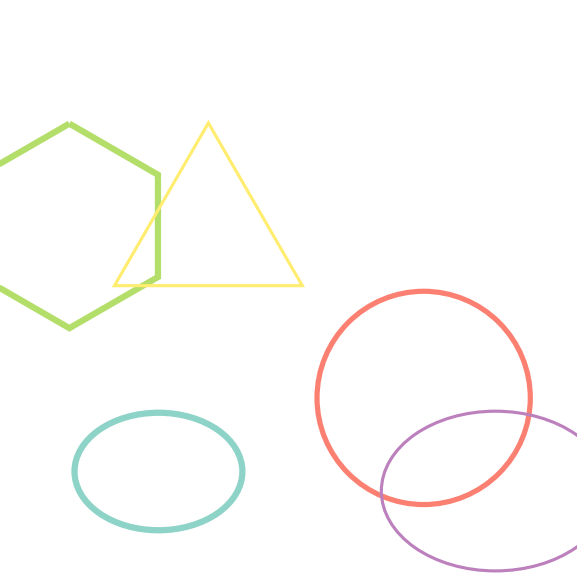[{"shape": "oval", "thickness": 3, "radius": 0.73, "center": [0.274, 0.183]}, {"shape": "circle", "thickness": 2.5, "radius": 0.92, "center": [0.734, 0.31]}, {"shape": "hexagon", "thickness": 3, "radius": 0.89, "center": [0.12, 0.608]}, {"shape": "oval", "thickness": 1.5, "radius": 0.99, "center": [0.858, 0.149]}, {"shape": "triangle", "thickness": 1.5, "radius": 0.94, "center": [0.361, 0.598]}]